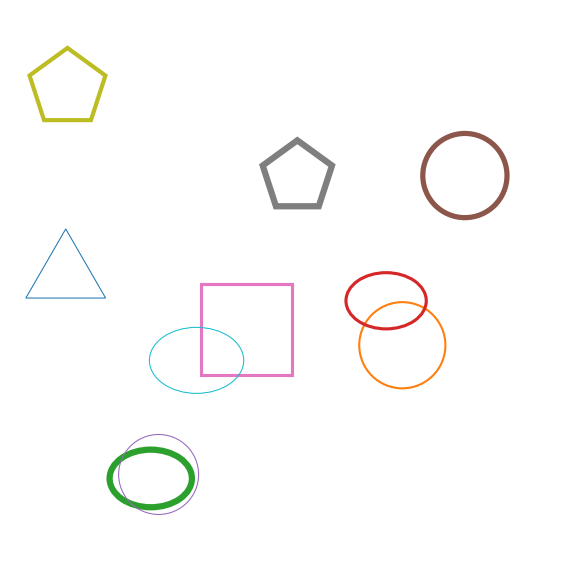[{"shape": "triangle", "thickness": 0.5, "radius": 0.4, "center": [0.114, 0.523]}, {"shape": "circle", "thickness": 1, "radius": 0.37, "center": [0.697, 0.401]}, {"shape": "oval", "thickness": 3, "radius": 0.36, "center": [0.261, 0.171]}, {"shape": "oval", "thickness": 1.5, "radius": 0.35, "center": [0.669, 0.478]}, {"shape": "circle", "thickness": 0.5, "radius": 0.35, "center": [0.275, 0.178]}, {"shape": "circle", "thickness": 2.5, "radius": 0.36, "center": [0.805, 0.695]}, {"shape": "square", "thickness": 1.5, "radius": 0.4, "center": [0.427, 0.429]}, {"shape": "pentagon", "thickness": 3, "radius": 0.32, "center": [0.515, 0.693]}, {"shape": "pentagon", "thickness": 2, "radius": 0.35, "center": [0.117, 0.847]}, {"shape": "oval", "thickness": 0.5, "radius": 0.41, "center": [0.34, 0.375]}]